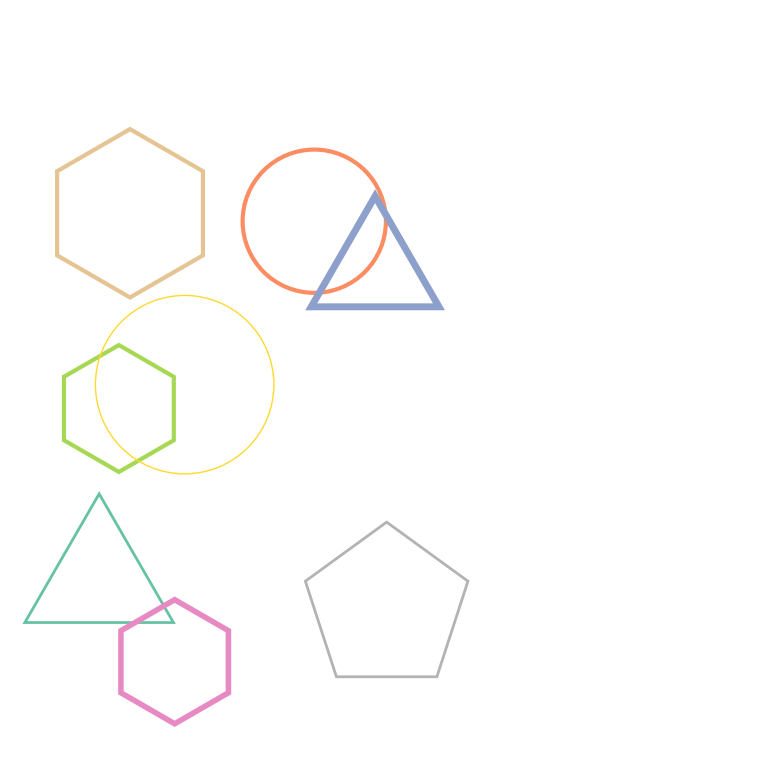[{"shape": "triangle", "thickness": 1, "radius": 0.56, "center": [0.129, 0.247]}, {"shape": "circle", "thickness": 1.5, "radius": 0.47, "center": [0.408, 0.713]}, {"shape": "triangle", "thickness": 2.5, "radius": 0.48, "center": [0.487, 0.649]}, {"shape": "hexagon", "thickness": 2, "radius": 0.4, "center": [0.227, 0.141]}, {"shape": "hexagon", "thickness": 1.5, "radius": 0.41, "center": [0.154, 0.469]}, {"shape": "circle", "thickness": 0.5, "radius": 0.58, "center": [0.24, 0.5]}, {"shape": "hexagon", "thickness": 1.5, "radius": 0.55, "center": [0.169, 0.723]}, {"shape": "pentagon", "thickness": 1, "radius": 0.56, "center": [0.502, 0.211]}]